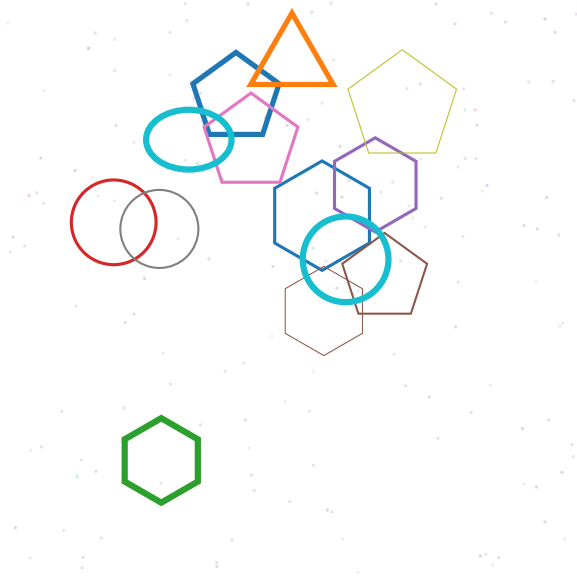[{"shape": "pentagon", "thickness": 2.5, "radius": 0.39, "center": [0.409, 0.83]}, {"shape": "hexagon", "thickness": 1.5, "radius": 0.47, "center": [0.558, 0.626]}, {"shape": "triangle", "thickness": 2.5, "radius": 0.41, "center": [0.506, 0.894]}, {"shape": "hexagon", "thickness": 3, "radius": 0.37, "center": [0.279, 0.202]}, {"shape": "circle", "thickness": 1.5, "radius": 0.37, "center": [0.197, 0.614]}, {"shape": "hexagon", "thickness": 1.5, "radius": 0.41, "center": [0.65, 0.679]}, {"shape": "pentagon", "thickness": 1, "radius": 0.39, "center": [0.666, 0.518]}, {"shape": "hexagon", "thickness": 0.5, "radius": 0.39, "center": [0.561, 0.461]}, {"shape": "pentagon", "thickness": 1.5, "radius": 0.43, "center": [0.435, 0.753]}, {"shape": "circle", "thickness": 1, "radius": 0.34, "center": [0.276, 0.603]}, {"shape": "pentagon", "thickness": 0.5, "radius": 0.49, "center": [0.697, 0.814]}, {"shape": "oval", "thickness": 3, "radius": 0.37, "center": [0.327, 0.757]}, {"shape": "circle", "thickness": 3, "radius": 0.37, "center": [0.598, 0.55]}]